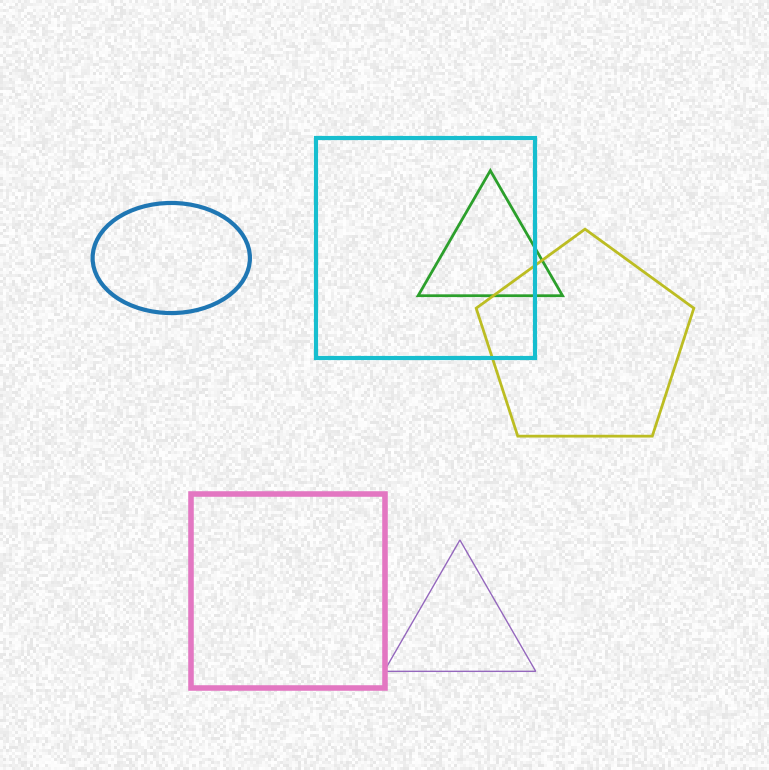[{"shape": "oval", "thickness": 1.5, "radius": 0.51, "center": [0.222, 0.665]}, {"shape": "triangle", "thickness": 1, "radius": 0.54, "center": [0.637, 0.67]}, {"shape": "triangle", "thickness": 0.5, "radius": 0.57, "center": [0.597, 0.185]}, {"shape": "square", "thickness": 2, "radius": 0.63, "center": [0.374, 0.233]}, {"shape": "pentagon", "thickness": 1, "radius": 0.74, "center": [0.76, 0.554]}, {"shape": "square", "thickness": 1.5, "radius": 0.71, "center": [0.553, 0.678]}]